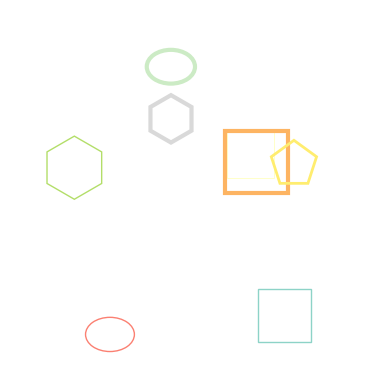[{"shape": "square", "thickness": 1, "radius": 0.35, "center": [0.74, 0.181]}, {"shape": "square", "thickness": 0.5, "radius": 0.31, "center": [0.65, 0.6]}, {"shape": "oval", "thickness": 1, "radius": 0.32, "center": [0.286, 0.131]}, {"shape": "square", "thickness": 3, "radius": 0.41, "center": [0.666, 0.579]}, {"shape": "hexagon", "thickness": 1, "radius": 0.41, "center": [0.193, 0.564]}, {"shape": "hexagon", "thickness": 3, "radius": 0.31, "center": [0.444, 0.691]}, {"shape": "oval", "thickness": 3, "radius": 0.31, "center": [0.444, 0.827]}, {"shape": "pentagon", "thickness": 2, "radius": 0.31, "center": [0.763, 0.574]}]